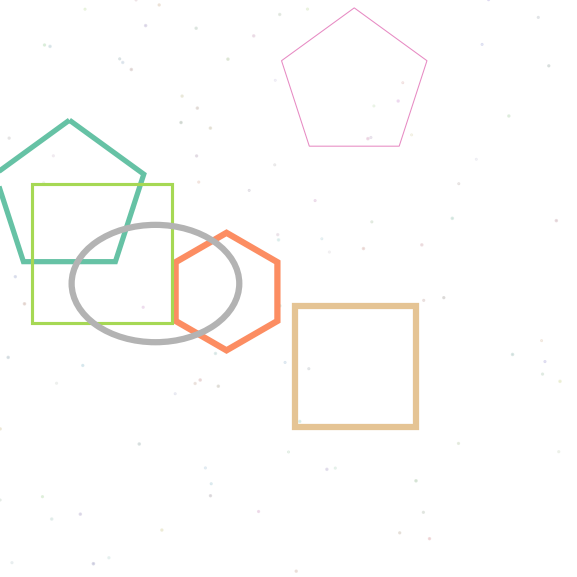[{"shape": "pentagon", "thickness": 2.5, "radius": 0.68, "center": [0.12, 0.656]}, {"shape": "hexagon", "thickness": 3, "radius": 0.51, "center": [0.392, 0.494]}, {"shape": "pentagon", "thickness": 0.5, "radius": 0.66, "center": [0.613, 0.853]}, {"shape": "square", "thickness": 1.5, "radius": 0.6, "center": [0.176, 0.56]}, {"shape": "square", "thickness": 3, "radius": 0.52, "center": [0.616, 0.364]}, {"shape": "oval", "thickness": 3, "radius": 0.73, "center": [0.269, 0.508]}]